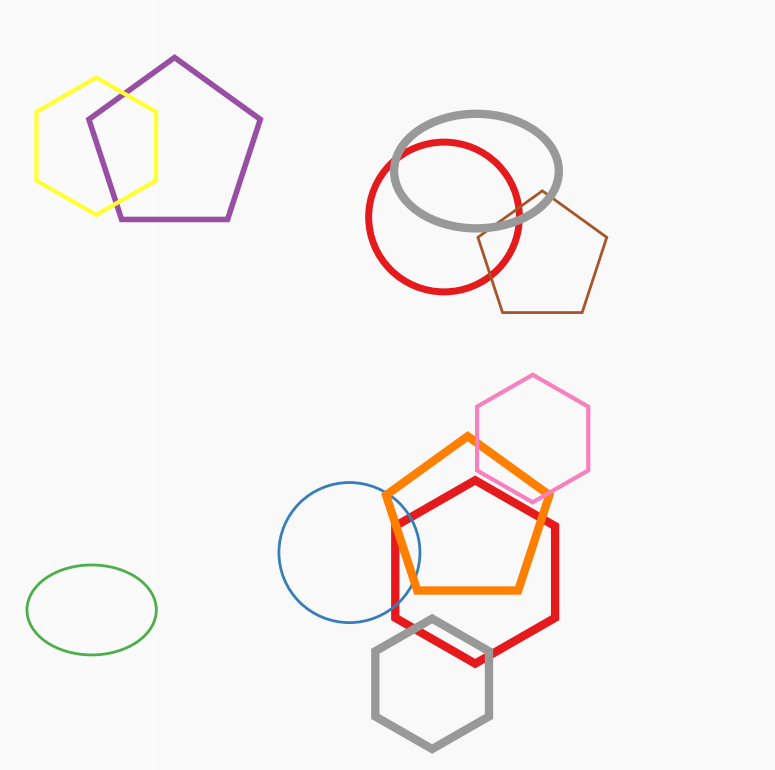[{"shape": "circle", "thickness": 2.5, "radius": 0.49, "center": [0.573, 0.718]}, {"shape": "hexagon", "thickness": 3, "radius": 0.6, "center": [0.613, 0.257]}, {"shape": "circle", "thickness": 1, "radius": 0.45, "center": [0.451, 0.282]}, {"shape": "oval", "thickness": 1, "radius": 0.42, "center": [0.118, 0.208]}, {"shape": "pentagon", "thickness": 2, "radius": 0.58, "center": [0.225, 0.809]}, {"shape": "pentagon", "thickness": 3, "radius": 0.55, "center": [0.603, 0.323]}, {"shape": "hexagon", "thickness": 1.5, "radius": 0.45, "center": [0.124, 0.81]}, {"shape": "pentagon", "thickness": 1, "radius": 0.44, "center": [0.7, 0.665]}, {"shape": "hexagon", "thickness": 1.5, "radius": 0.41, "center": [0.687, 0.43]}, {"shape": "hexagon", "thickness": 3, "radius": 0.42, "center": [0.558, 0.112]}, {"shape": "oval", "thickness": 3, "radius": 0.53, "center": [0.615, 0.778]}]